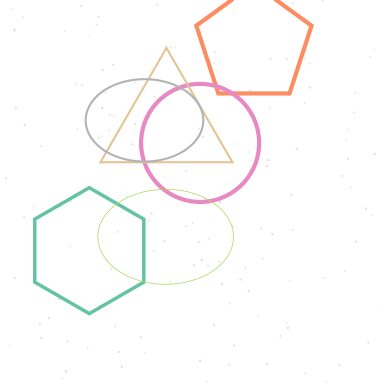[{"shape": "hexagon", "thickness": 2.5, "radius": 0.82, "center": [0.232, 0.349]}, {"shape": "pentagon", "thickness": 3, "radius": 0.79, "center": [0.66, 0.885]}, {"shape": "circle", "thickness": 3, "radius": 0.77, "center": [0.52, 0.629]}, {"shape": "oval", "thickness": 0.5, "radius": 0.88, "center": [0.43, 0.385]}, {"shape": "triangle", "thickness": 1.5, "radius": 0.99, "center": [0.432, 0.678]}, {"shape": "oval", "thickness": 1.5, "radius": 0.76, "center": [0.375, 0.687]}]